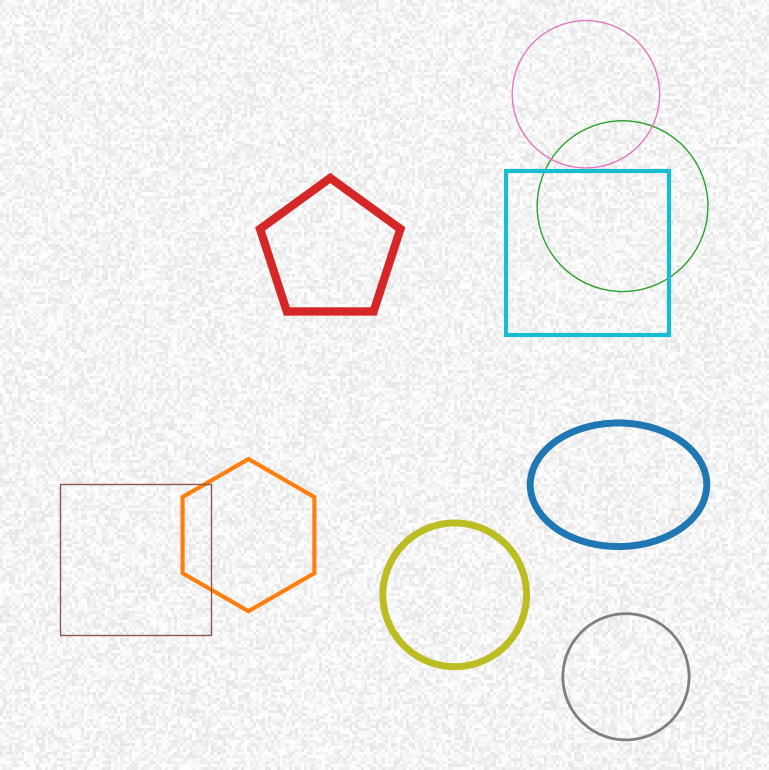[{"shape": "oval", "thickness": 2.5, "radius": 0.57, "center": [0.803, 0.37]}, {"shape": "hexagon", "thickness": 1.5, "radius": 0.49, "center": [0.323, 0.305]}, {"shape": "circle", "thickness": 0.5, "radius": 0.55, "center": [0.809, 0.732]}, {"shape": "pentagon", "thickness": 3, "radius": 0.48, "center": [0.429, 0.673]}, {"shape": "square", "thickness": 0.5, "radius": 0.49, "center": [0.176, 0.273]}, {"shape": "circle", "thickness": 0.5, "radius": 0.48, "center": [0.761, 0.878]}, {"shape": "circle", "thickness": 1, "radius": 0.41, "center": [0.813, 0.121]}, {"shape": "circle", "thickness": 2.5, "radius": 0.47, "center": [0.591, 0.228]}, {"shape": "square", "thickness": 1.5, "radius": 0.53, "center": [0.763, 0.671]}]